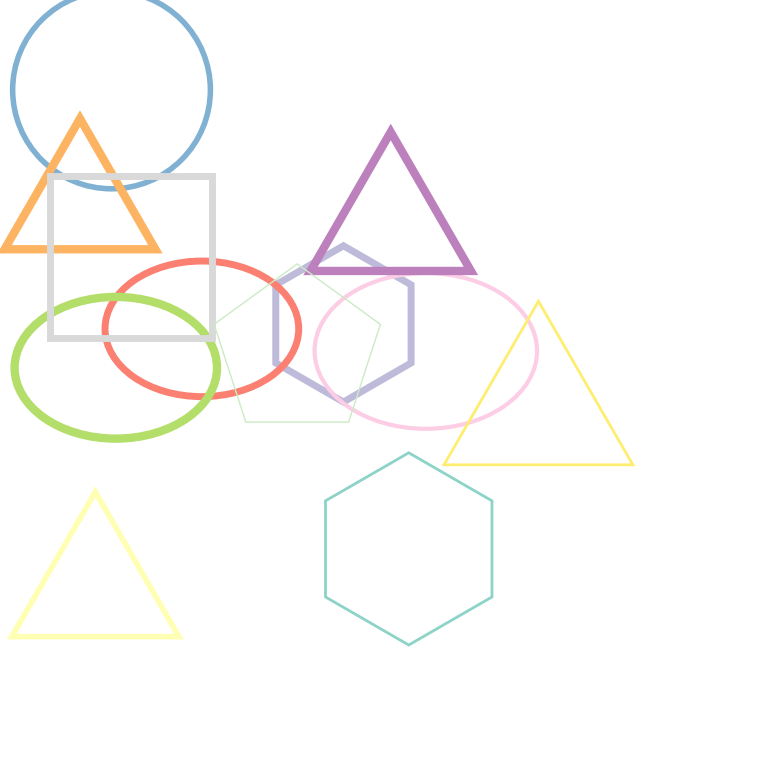[{"shape": "hexagon", "thickness": 1, "radius": 0.62, "center": [0.531, 0.287]}, {"shape": "triangle", "thickness": 2, "radius": 0.63, "center": [0.124, 0.236]}, {"shape": "hexagon", "thickness": 2.5, "radius": 0.51, "center": [0.446, 0.579]}, {"shape": "oval", "thickness": 2.5, "radius": 0.63, "center": [0.262, 0.573]}, {"shape": "circle", "thickness": 2, "radius": 0.64, "center": [0.145, 0.883]}, {"shape": "triangle", "thickness": 3, "radius": 0.57, "center": [0.104, 0.733]}, {"shape": "oval", "thickness": 3, "radius": 0.66, "center": [0.15, 0.522]}, {"shape": "oval", "thickness": 1.5, "radius": 0.72, "center": [0.553, 0.544]}, {"shape": "square", "thickness": 2.5, "radius": 0.53, "center": [0.17, 0.666]}, {"shape": "triangle", "thickness": 3, "radius": 0.6, "center": [0.507, 0.708]}, {"shape": "pentagon", "thickness": 0.5, "radius": 0.57, "center": [0.386, 0.544]}, {"shape": "triangle", "thickness": 1, "radius": 0.71, "center": [0.699, 0.467]}]